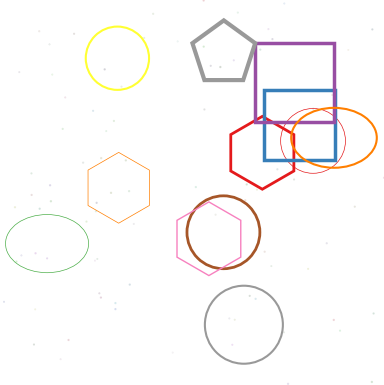[{"shape": "circle", "thickness": 0.5, "radius": 0.42, "center": [0.813, 0.634]}, {"shape": "hexagon", "thickness": 2, "radius": 0.47, "center": [0.681, 0.603]}, {"shape": "square", "thickness": 2.5, "radius": 0.46, "center": [0.778, 0.675]}, {"shape": "oval", "thickness": 0.5, "radius": 0.54, "center": [0.122, 0.367]}, {"shape": "square", "thickness": 2.5, "radius": 0.51, "center": [0.764, 0.785]}, {"shape": "oval", "thickness": 1.5, "radius": 0.56, "center": [0.868, 0.642]}, {"shape": "hexagon", "thickness": 0.5, "radius": 0.46, "center": [0.308, 0.512]}, {"shape": "circle", "thickness": 1.5, "radius": 0.41, "center": [0.305, 0.849]}, {"shape": "circle", "thickness": 2, "radius": 0.47, "center": [0.58, 0.397]}, {"shape": "hexagon", "thickness": 1, "radius": 0.48, "center": [0.543, 0.38]}, {"shape": "circle", "thickness": 1.5, "radius": 0.51, "center": [0.633, 0.157]}, {"shape": "pentagon", "thickness": 3, "radius": 0.43, "center": [0.581, 0.861]}]